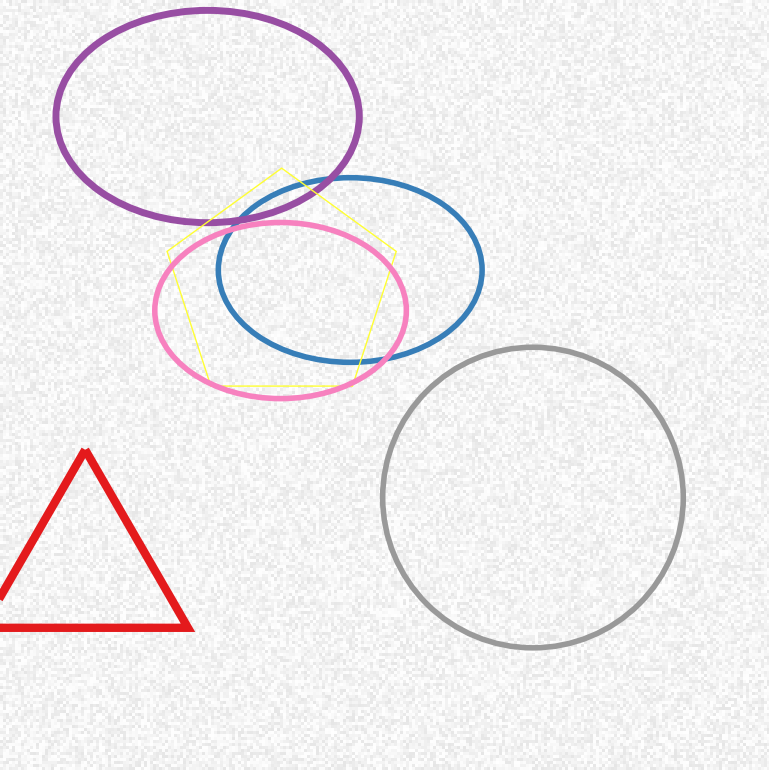[{"shape": "triangle", "thickness": 3, "radius": 0.77, "center": [0.111, 0.262]}, {"shape": "oval", "thickness": 2, "radius": 0.86, "center": [0.455, 0.649]}, {"shape": "oval", "thickness": 2.5, "radius": 0.98, "center": [0.27, 0.849]}, {"shape": "pentagon", "thickness": 0.5, "radius": 0.78, "center": [0.366, 0.625]}, {"shape": "oval", "thickness": 2, "radius": 0.82, "center": [0.364, 0.597]}, {"shape": "circle", "thickness": 2, "radius": 0.98, "center": [0.692, 0.354]}]